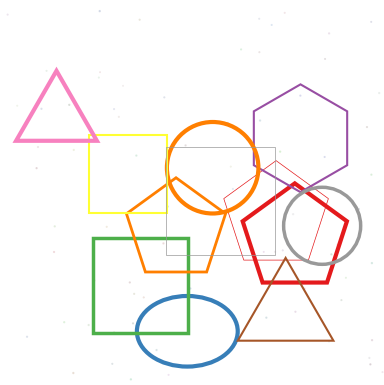[{"shape": "pentagon", "thickness": 0.5, "radius": 0.71, "center": [0.717, 0.44]}, {"shape": "pentagon", "thickness": 3, "radius": 0.71, "center": [0.766, 0.381]}, {"shape": "oval", "thickness": 3, "radius": 0.65, "center": [0.487, 0.14]}, {"shape": "square", "thickness": 2.5, "radius": 0.62, "center": [0.364, 0.257]}, {"shape": "hexagon", "thickness": 1.5, "radius": 0.7, "center": [0.781, 0.641]}, {"shape": "pentagon", "thickness": 2, "radius": 0.68, "center": [0.457, 0.403]}, {"shape": "circle", "thickness": 3, "radius": 0.59, "center": [0.552, 0.564]}, {"shape": "square", "thickness": 1.5, "radius": 0.51, "center": [0.333, 0.548]}, {"shape": "triangle", "thickness": 1.5, "radius": 0.72, "center": [0.742, 0.187]}, {"shape": "triangle", "thickness": 3, "radius": 0.61, "center": [0.147, 0.695]}, {"shape": "square", "thickness": 0.5, "radius": 0.7, "center": [0.573, 0.477]}, {"shape": "circle", "thickness": 2.5, "radius": 0.5, "center": [0.837, 0.413]}]